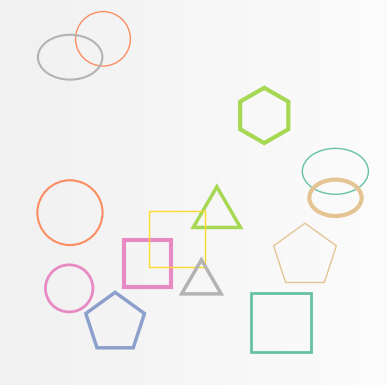[{"shape": "square", "thickness": 2, "radius": 0.38, "center": [0.725, 0.163]}, {"shape": "oval", "thickness": 1, "radius": 0.43, "center": [0.865, 0.555]}, {"shape": "circle", "thickness": 1, "radius": 0.35, "center": [0.266, 0.899]}, {"shape": "circle", "thickness": 1.5, "radius": 0.42, "center": [0.181, 0.448]}, {"shape": "pentagon", "thickness": 2.5, "radius": 0.4, "center": [0.297, 0.161]}, {"shape": "square", "thickness": 3, "radius": 0.31, "center": [0.381, 0.315]}, {"shape": "circle", "thickness": 2, "radius": 0.31, "center": [0.179, 0.251]}, {"shape": "triangle", "thickness": 2.5, "radius": 0.35, "center": [0.56, 0.444]}, {"shape": "hexagon", "thickness": 3, "radius": 0.36, "center": [0.682, 0.7]}, {"shape": "square", "thickness": 1, "radius": 0.36, "center": [0.457, 0.379]}, {"shape": "oval", "thickness": 3, "radius": 0.34, "center": [0.866, 0.486]}, {"shape": "pentagon", "thickness": 1, "radius": 0.43, "center": [0.787, 0.335]}, {"shape": "triangle", "thickness": 2.5, "radius": 0.29, "center": [0.52, 0.266]}, {"shape": "oval", "thickness": 1.5, "radius": 0.42, "center": [0.181, 0.851]}]